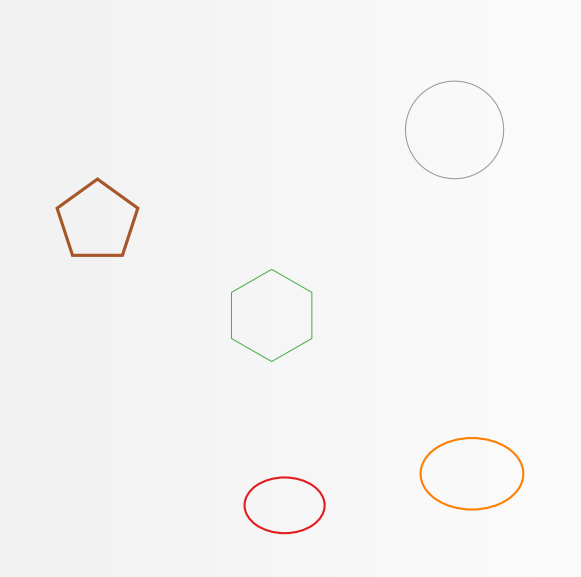[{"shape": "oval", "thickness": 1, "radius": 0.34, "center": [0.49, 0.124]}, {"shape": "hexagon", "thickness": 0.5, "radius": 0.4, "center": [0.467, 0.453]}, {"shape": "oval", "thickness": 1, "radius": 0.44, "center": [0.812, 0.179]}, {"shape": "pentagon", "thickness": 1.5, "radius": 0.36, "center": [0.168, 0.616]}, {"shape": "circle", "thickness": 0.5, "radius": 0.42, "center": [0.782, 0.774]}]